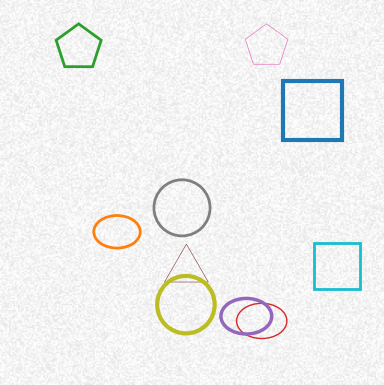[{"shape": "square", "thickness": 3, "radius": 0.38, "center": [0.811, 0.713]}, {"shape": "oval", "thickness": 2, "radius": 0.3, "center": [0.304, 0.398]}, {"shape": "pentagon", "thickness": 2, "radius": 0.31, "center": [0.204, 0.877]}, {"shape": "oval", "thickness": 1, "radius": 0.33, "center": [0.68, 0.166]}, {"shape": "oval", "thickness": 2.5, "radius": 0.33, "center": [0.64, 0.179]}, {"shape": "triangle", "thickness": 0.5, "radius": 0.33, "center": [0.484, 0.3]}, {"shape": "pentagon", "thickness": 0.5, "radius": 0.29, "center": [0.692, 0.88]}, {"shape": "circle", "thickness": 2, "radius": 0.36, "center": [0.473, 0.46]}, {"shape": "circle", "thickness": 3, "radius": 0.37, "center": [0.483, 0.209]}, {"shape": "square", "thickness": 2, "radius": 0.3, "center": [0.874, 0.308]}]